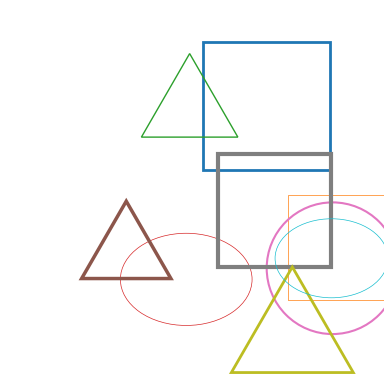[{"shape": "square", "thickness": 2, "radius": 0.83, "center": [0.692, 0.725]}, {"shape": "square", "thickness": 0.5, "radius": 0.68, "center": [0.885, 0.357]}, {"shape": "triangle", "thickness": 1, "radius": 0.72, "center": [0.493, 0.716]}, {"shape": "oval", "thickness": 0.5, "radius": 0.86, "center": [0.484, 0.274]}, {"shape": "triangle", "thickness": 2.5, "radius": 0.67, "center": [0.328, 0.343]}, {"shape": "circle", "thickness": 1.5, "radius": 0.86, "center": [0.864, 0.303]}, {"shape": "square", "thickness": 3, "radius": 0.74, "center": [0.713, 0.453]}, {"shape": "triangle", "thickness": 2, "radius": 0.91, "center": [0.759, 0.124]}, {"shape": "oval", "thickness": 0.5, "radius": 0.73, "center": [0.861, 0.329]}]